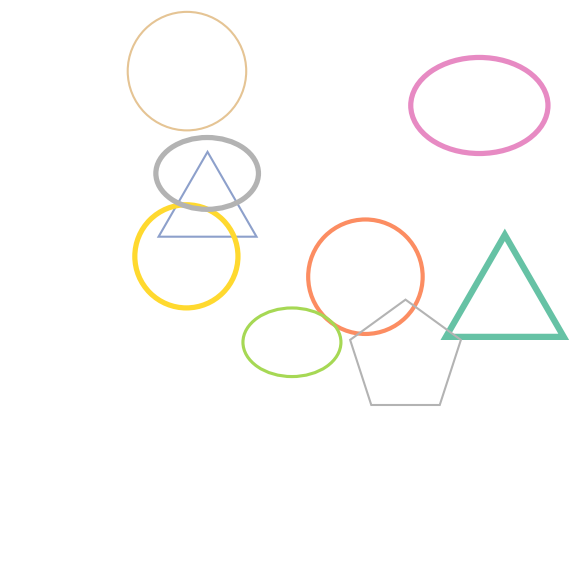[{"shape": "triangle", "thickness": 3, "radius": 0.59, "center": [0.874, 0.475]}, {"shape": "circle", "thickness": 2, "radius": 0.5, "center": [0.633, 0.52]}, {"shape": "triangle", "thickness": 1, "radius": 0.49, "center": [0.359, 0.638]}, {"shape": "oval", "thickness": 2.5, "radius": 0.59, "center": [0.83, 0.816]}, {"shape": "oval", "thickness": 1.5, "radius": 0.42, "center": [0.506, 0.406]}, {"shape": "circle", "thickness": 2.5, "radius": 0.45, "center": [0.323, 0.555]}, {"shape": "circle", "thickness": 1, "radius": 0.51, "center": [0.324, 0.876]}, {"shape": "pentagon", "thickness": 1, "radius": 0.5, "center": [0.702, 0.379]}, {"shape": "oval", "thickness": 2.5, "radius": 0.44, "center": [0.359, 0.699]}]